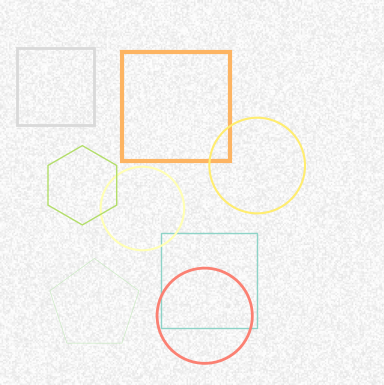[{"shape": "square", "thickness": 1, "radius": 0.62, "center": [0.543, 0.271]}, {"shape": "circle", "thickness": 1.5, "radius": 0.54, "center": [0.37, 0.458]}, {"shape": "circle", "thickness": 2, "radius": 0.62, "center": [0.532, 0.18]}, {"shape": "square", "thickness": 3, "radius": 0.71, "center": [0.457, 0.723]}, {"shape": "hexagon", "thickness": 1, "radius": 0.52, "center": [0.214, 0.519]}, {"shape": "square", "thickness": 2, "radius": 0.5, "center": [0.144, 0.775]}, {"shape": "pentagon", "thickness": 0.5, "radius": 0.61, "center": [0.245, 0.207]}, {"shape": "circle", "thickness": 1.5, "radius": 0.62, "center": [0.668, 0.57]}]